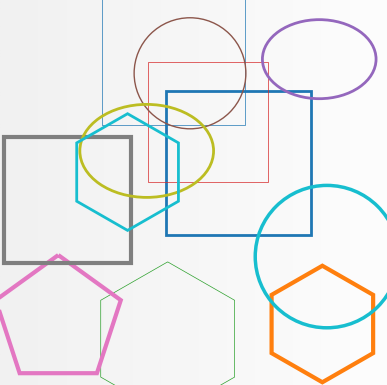[{"shape": "square", "thickness": 0.5, "radius": 0.92, "center": [0.447, 0.86]}, {"shape": "square", "thickness": 2, "radius": 0.94, "center": [0.615, 0.576]}, {"shape": "hexagon", "thickness": 3, "radius": 0.76, "center": [0.832, 0.158]}, {"shape": "hexagon", "thickness": 0.5, "radius": 1.0, "center": [0.433, 0.12]}, {"shape": "square", "thickness": 0.5, "radius": 0.78, "center": [0.536, 0.683]}, {"shape": "oval", "thickness": 2, "radius": 0.73, "center": [0.824, 0.846]}, {"shape": "circle", "thickness": 1, "radius": 0.72, "center": [0.49, 0.81]}, {"shape": "pentagon", "thickness": 3, "radius": 0.85, "center": [0.15, 0.168]}, {"shape": "square", "thickness": 3, "radius": 0.82, "center": [0.174, 0.481]}, {"shape": "oval", "thickness": 2, "radius": 0.86, "center": [0.379, 0.608]}, {"shape": "hexagon", "thickness": 2, "radius": 0.76, "center": [0.329, 0.553]}, {"shape": "circle", "thickness": 2.5, "radius": 0.92, "center": [0.844, 0.334]}]